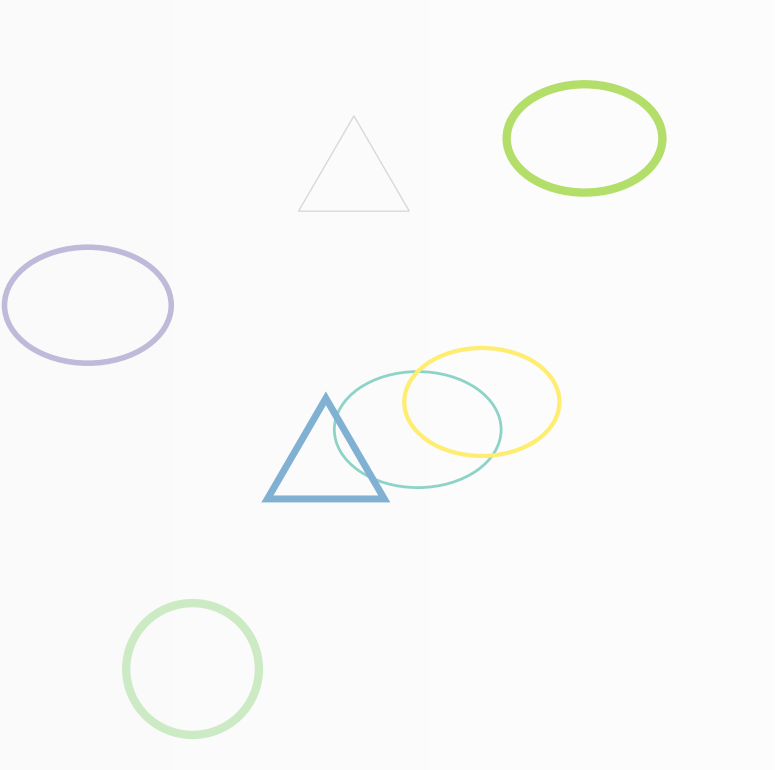[{"shape": "oval", "thickness": 1, "radius": 0.54, "center": [0.539, 0.442]}, {"shape": "oval", "thickness": 2, "radius": 0.54, "center": [0.113, 0.604]}, {"shape": "triangle", "thickness": 2.5, "radius": 0.44, "center": [0.42, 0.396]}, {"shape": "oval", "thickness": 3, "radius": 0.5, "center": [0.754, 0.82]}, {"shape": "triangle", "thickness": 0.5, "radius": 0.41, "center": [0.457, 0.767]}, {"shape": "circle", "thickness": 3, "radius": 0.43, "center": [0.248, 0.131]}, {"shape": "oval", "thickness": 1.5, "radius": 0.5, "center": [0.622, 0.478]}]